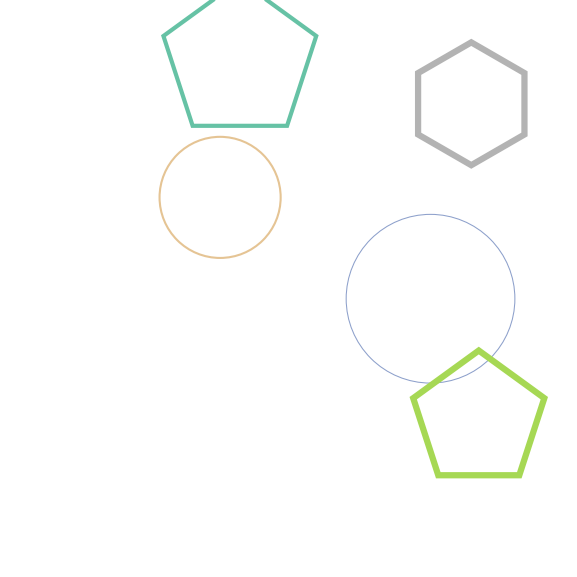[{"shape": "pentagon", "thickness": 2, "radius": 0.7, "center": [0.415, 0.894]}, {"shape": "circle", "thickness": 0.5, "radius": 0.73, "center": [0.745, 0.482]}, {"shape": "pentagon", "thickness": 3, "radius": 0.6, "center": [0.829, 0.273]}, {"shape": "circle", "thickness": 1, "radius": 0.52, "center": [0.381, 0.657]}, {"shape": "hexagon", "thickness": 3, "radius": 0.53, "center": [0.816, 0.819]}]